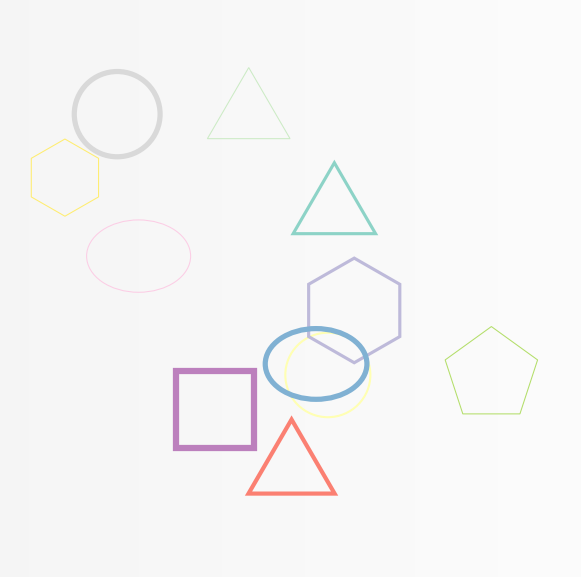[{"shape": "triangle", "thickness": 1.5, "radius": 0.41, "center": [0.575, 0.635]}, {"shape": "circle", "thickness": 1, "radius": 0.37, "center": [0.564, 0.35]}, {"shape": "hexagon", "thickness": 1.5, "radius": 0.45, "center": [0.609, 0.462]}, {"shape": "triangle", "thickness": 2, "radius": 0.43, "center": [0.502, 0.187]}, {"shape": "oval", "thickness": 2.5, "radius": 0.44, "center": [0.544, 0.369]}, {"shape": "pentagon", "thickness": 0.5, "radius": 0.42, "center": [0.845, 0.35]}, {"shape": "oval", "thickness": 0.5, "radius": 0.45, "center": [0.238, 0.556]}, {"shape": "circle", "thickness": 2.5, "radius": 0.37, "center": [0.202, 0.801]}, {"shape": "square", "thickness": 3, "radius": 0.34, "center": [0.37, 0.29]}, {"shape": "triangle", "thickness": 0.5, "radius": 0.41, "center": [0.428, 0.8]}, {"shape": "hexagon", "thickness": 0.5, "radius": 0.33, "center": [0.112, 0.692]}]